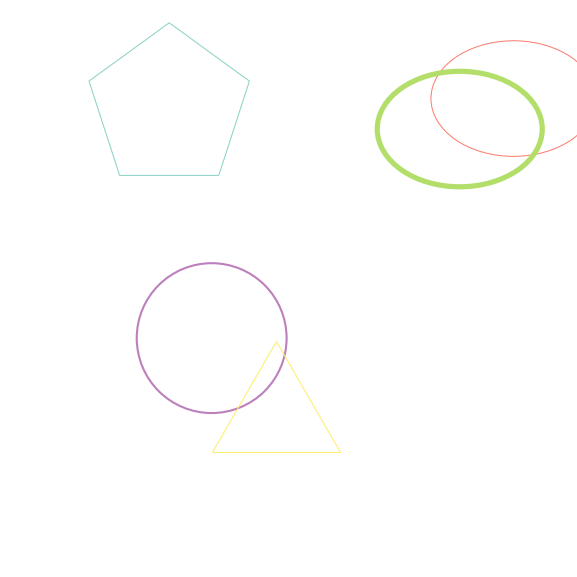[{"shape": "pentagon", "thickness": 0.5, "radius": 0.73, "center": [0.293, 0.814]}, {"shape": "oval", "thickness": 0.5, "radius": 0.71, "center": [0.889, 0.828]}, {"shape": "oval", "thickness": 2.5, "radius": 0.71, "center": [0.796, 0.776]}, {"shape": "circle", "thickness": 1, "radius": 0.65, "center": [0.367, 0.414]}, {"shape": "triangle", "thickness": 0.5, "radius": 0.64, "center": [0.479, 0.28]}]